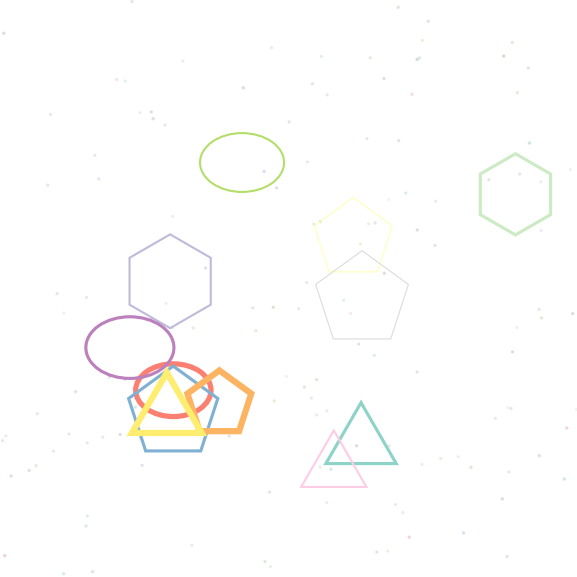[{"shape": "triangle", "thickness": 1.5, "radius": 0.35, "center": [0.625, 0.232]}, {"shape": "pentagon", "thickness": 0.5, "radius": 0.36, "center": [0.612, 0.586]}, {"shape": "hexagon", "thickness": 1, "radius": 0.41, "center": [0.295, 0.512]}, {"shape": "oval", "thickness": 2.5, "radius": 0.33, "center": [0.3, 0.323]}, {"shape": "pentagon", "thickness": 1.5, "radius": 0.41, "center": [0.3, 0.284]}, {"shape": "pentagon", "thickness": 3, "radius": 0.29, "center": [0.38, 0.3]}, {"shape": "oval", "thickness": 1, "radius": 0.36, "center": [0.419, 0.718]}, {"shape": "triangle", "thickness": 1, "radius": 0.33, "center": [0.578, 0.189]}, {"shape": "pentagon", "thickness": 0.5, "radius": 0.42, "center": [0.627, 0.481]}, {"shape": "oval", "thickness": 1.5, "radius": 0.38, "center": [0.225, 0.397]}, {"shape": "hexagon", "thickness": 1.5, "radius": 0.35, "center": [0.893, 0.663]}, {"shape": "triangle", "thickness": 3, "radius": 0.35, "center": [0.289, 0.284]}]